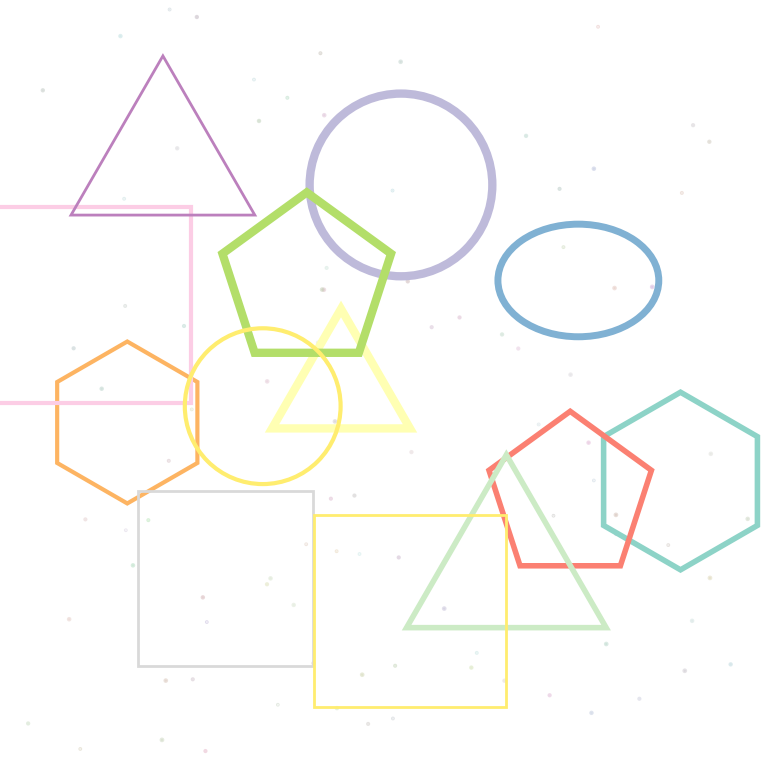[{"shape": "hexagon", "thickness": 2, "radius": 0.58, "center": [0.884, 0.375]}, {"shape": "triangle", "thickness": 3, "radius": 0.52, "center": [0.443, 0.495]}, {"shape": "circle", "thickness": 3, "radius": 0.59, "center": [0.521, 0.76]}, {"shape": "pentagon", "thickness": 2, "radius": 0.55, "center": [0.741, 0.355]}, {"shape": "oval", "thickness": 2.5, "radius": 0.52, "center": [0.751, 0.636]}, {"shape": "hexagon", "thickness": 1.5, "radius": 0.53, "center": [0.165, 0.451]}, {"shape": "pentagon", "thickness": 3, "radius": 0.58, "center": [0.398, 0.635]}, {"shape": "square", "thickness": 1.5, "radius": 0.64, "center": [0.121, 0.604]}, {"shape": "square", "thickness": 1, "radius": 0.57, "center": [0.293, 0.249]}, {"shape": "triangle", "thickness": 1, "radius": 0.69, "center": [0.212, 0.79]}, {"shape": "triangle", "thickness": 2, "radius": 0.75, "center": [0.658, 0.26]}, {"shape": "circle", "thickness": 1.5, "radius": 0.51, "center": [0.341, 0.473]}, {"shape": "square", "thickness": 1, "radius": 0.62, "center": [0.532, 0.206]}]